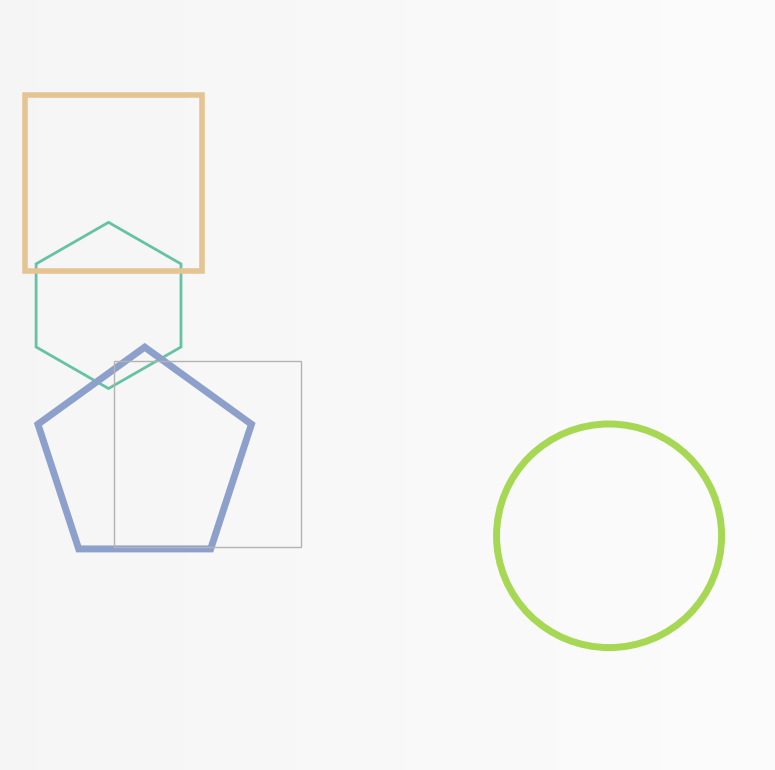[{"shape": "hexagon", "thickness": 1, "radius": 0.54, "center": [0.14, 0.603]}, {"shape": "pentagon", "thickness": 2.5, "radius": 0.72, "center": [0.187, 0.404]}, {"shape": "circle", "thickness": 2.5, "radius": 0.73, "center": [0.786, 0.304]}, {"shape": "square", "thickness": 2, "radius": 0.57, "center": [0.146, 0.763]}, {"shape": "square", "thickness": 0.5, "radius": 0.6, "center": [0.267, 0.41]}]